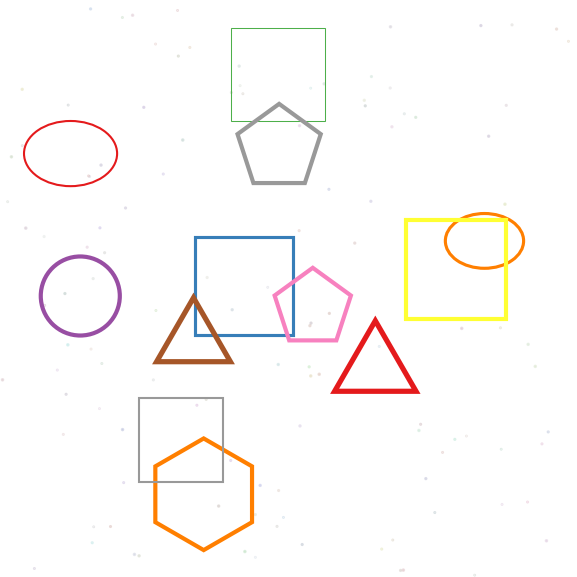[{"shape": "triangle", "thickness": 2.5, "radius": 0.41, "center": [0.65, 0.362]}, {"shape": "oval", "thickness": 1, "radius": 0.4, "center": [0.122, 0.733]}, {"shape": "square", "thickness": 1.5, "radius": 0.43, "center": [0.422, 0.504]}, {"shape": "square", "thickness": 0.5, "radius": 0.4, "center": [0.481, 0.87]}, {"shape": "circle", "thickness": 2, "radius": 0.34, "center": [0.139, 0.487]}, {"shape": "hexagon", "thickness": 2, "radius": 0.48, "center": [0.353, 0.143]}, {"shape": "oval", "thickness": 1.5, "radius": 0.34, "center": [0.839, 0.582]}, {"shape": "square", "thickness": 2, "radius": 0.43, "center": [0.789, 0.532]}, {"shape": "triangle", "thickness": 2.5, "radius": 0.37, "center": [0.335, 0.41]}, {"shape": "pentagon", "thickness": 2, "radius": 0.35, "center": [0.542, 0.466]}, {"shape": "pentagon", "thickness": 2, "radius": 0.38, "center": [0.483, 0.743]}, {"shape": "square", "thickness": 1, "radius": 0.36, "center": [0.314, 0.237]}]